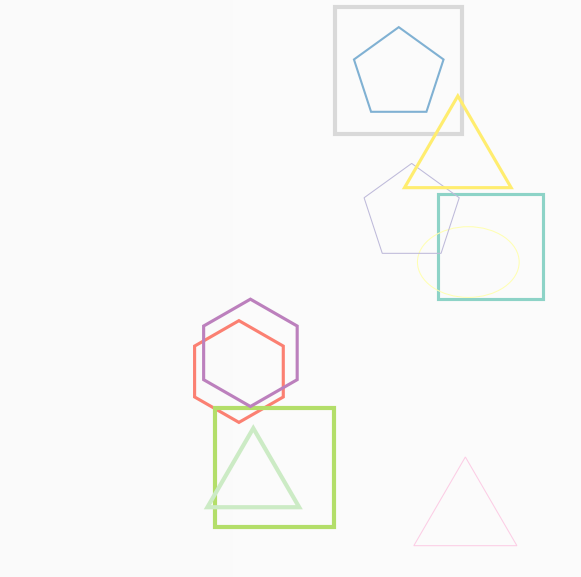[{"shape": "square", "thickness": 1.5, "radius": 0.45, "center": [0.844, 0.572]}, {"shape": "oval", "thickness": 0.5, "radius": 0.44, "center": [0.806, 0.545]}, {"shape": "pentagon", "thickness": 0.5, "radius": 0.43, "center": [0.708, 0.63]}, {"shape": "hexagon", "thickness": 1.5, "radius": 0.44, "center": [0.411, 0.356]}, {"shape": "pentagon", "thickness": 1, "radius": 0.41, "center": [0.686, 0.871]}, {"shape": "square", "thickness": 2, "radius": 0.51, "center": [0.472, 0.19]}, {"shape": "triangle", "thickness": 0.5, "radius": 0.51, "center": [0.801, 0.105]}, {"shape": "square", "thickness": 2, "radius": 0.55, "center": [0.686, 0.877]}, {"shape": "hexagon", "thickness": 1.5, "radius": 0.46, "center": [0.431, 0.388]}, {"shape": "triangle", "thickness": 2, "radius": 0.46, "center": [0.436, 0.166]}, {"shape": "triangle", "thickness": 1.5, "radius": 0.53, "center": [0.788, 0.727]}]